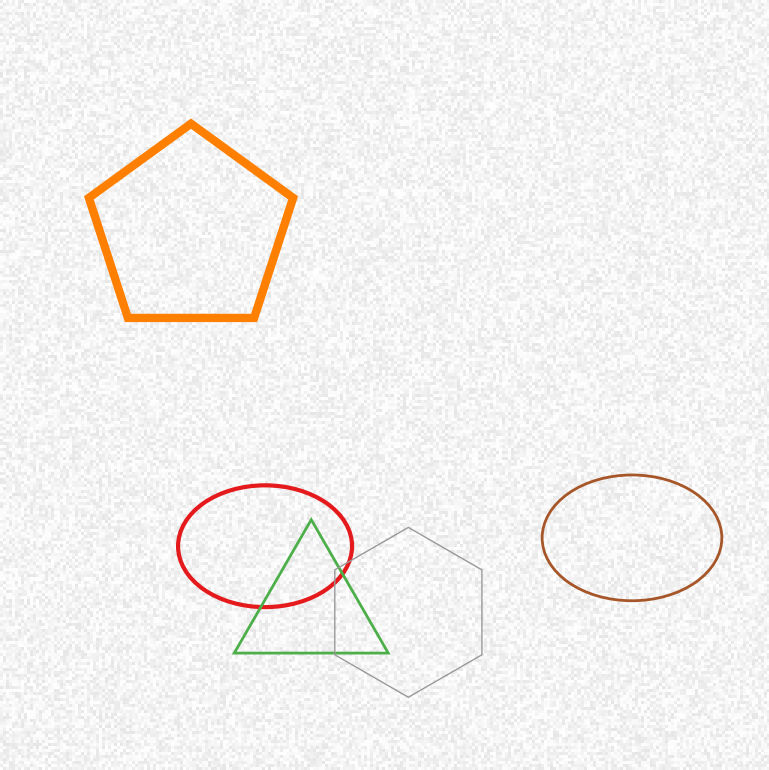[{"shape": "oval", "thickness": 1.5, "radius": 0.56, "center": [0.344, 0.291]}, {"shape": "triangle", "thickness": 1, "radius": 0.58, "center": [0.404, 0.21]}, {"shape": "pentagon", "thickness": 3, "radius": 0.7, "center": [0.248, 0.7]}, {"shape": "oval", "thickness": 1, "radius": 0.58, "center": [0.821, 0.301]}, {"shape": "hexagon", "thickness": 0.5, "radius": 0.55, "center": [0.53, 0.205]}]